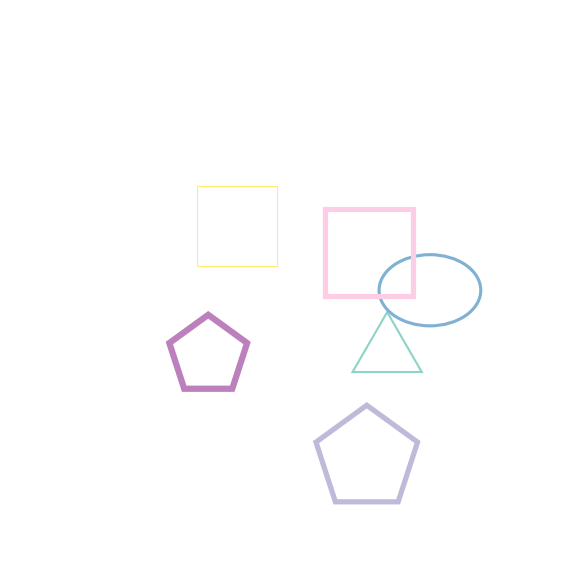[{"shape": "triangle", "thickness": 1, "radius": 0.35, "center": [0.67, 0.39]}, {"shape": "pentagon", "thickness": 2.5, "radius": 0.46, "center": [0.635, 0.205]}, {"shape": "oval", "thickness": 1.5, "radius": 0.44, "center": [0.744, 0.497]}, {"shape": "square", "thickness": 2.5, "radius": 0.38, "center": [0.639, 0.562]}, {"shape": "pentagon", "thickness": 3, "radius": 0.35, "center": [0.361, 0.383]}, {"shape": "square", "thickness": 0.5, "radius": 0.34, "center": [0.41, 0.608]}]